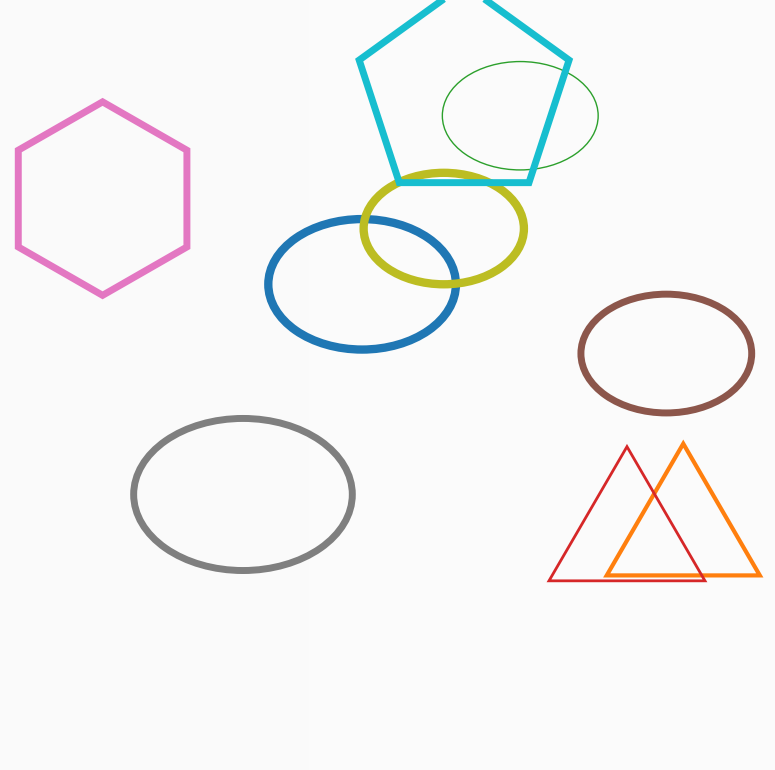[{"shape": "oval", "thickness": 3, "radius": 0.61, "center": [0.467, 0.631]}, {"shape": "triangle", "thickness": 1.5, "radius": 0.57, "center": [0.882, 0.31]}, {"shape": "oval", "thickness": 0.5, "radius": 0.5, "center": [0.671, 0.85]}, {"shape": "triangle", "thickness": 1, "radius": 0.58, "center": [0.809, 0.304]}, {"shape": "oval", "thickness": 2.5, "radius": 0.55, "center": [0.86, 0.541]}, {"shape": "hexagon", "thickness": 2.5, "radius": 0.63, "center": [0.132, 0.742]}, {"shape": "oval", "thickness": 2.5, "radius": 0.71, "center": [0.314, 0.358]}, {"shape": "oval", "thickness": 3, "radius": 0.52, "center": [0.573, 0.703]}, {"shape": "pentagon", "thickness": 2.5, "radius": 0.71, "center": [0.599, 0.878]}]